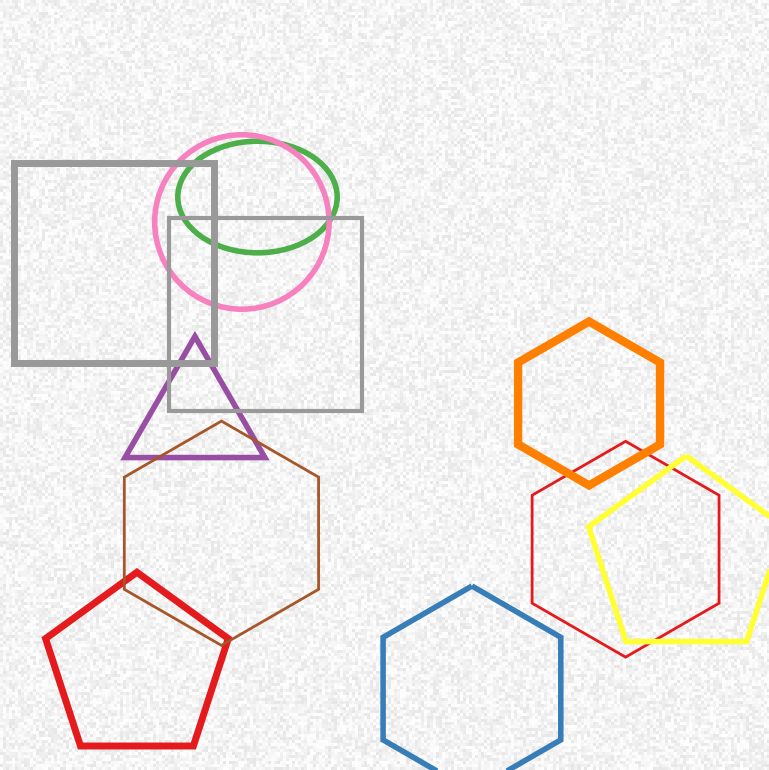[{"shape": "hexagon", "thickness": 1, "radius": 0.7, "center": [0.812, 0.287]}, {"shape": "pentagon", "thickness": 2.5, "radius": 0.62, "center": [0.178, 0.132]}, {"shape": "hexagon", "thickness": 2, "radius": 0.67, "center": [0.613, 0.106]}, {"shape": "oval", "thickness": 2, "radius": 0.52, "center": [0.334, 0.744]}, {"shape": "triangle", "thickness": 2, "radius": 0.52, "center": [0.253, 0.458]}, {"shape": "hexagon", "thickness": 3, "radius": 0.53, "center": [0.765, 0.476]}, {"shape": "pentagon", "thickness": 2, "radius": 0.67, "center": [0.891, 0.275]}, {"shape": "hexagon", "thickness": 1, "radius": 0.73, "center": [0.288, 0.307]}, {"shape": "circle", "thickness": 2, "radius": 0.57, "center": [0.314, 0.712]}, {"shape": "square", "thickness": 2.5, "radius": 0.65, "center": [0.148, 0.658]}, {"shape": "square", "thickness": 1.5, "radius": 0.63, "center": [0.344, 0.592]}]